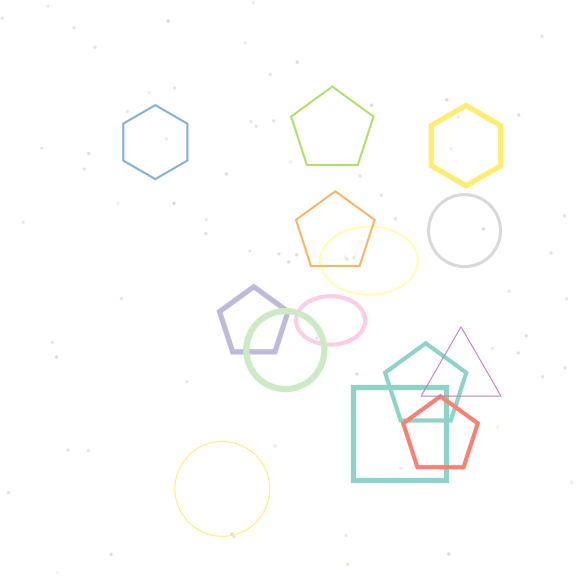[{"shape": "pentagon", "thickness": 2, "radius": 0.37, "center": [0.737, 0.331]}, {"shape": "square", "thickness": 2.5, "radius": 0.4, "center": [0.692, 0.248]}, {"shape": "oval", "thickness": 1, "radius": 0.42, "center": [0.639, 0.548]}, {"shape": "pentagon", "thickness": 2.5, "radius": 0.31, "center": [0.439, 0.44]}, {"shape": "pentagon", "thickness": 2, "radius": 0.34, "center": [0.763, 0.245]}, {"shape": "hexagon", "thickness": 1, "radius": 0.32, "center": [0.269, 0.753]}, {"shape": "pentagon", "thickness": 1, "radius": 0.36, "center": [0.581, 0.596]}, {"shape": "pentagon", "thickness": 1, "radius": 0.38, "center": [0.575, 0.774]}, {"shape": "oval", "thickness": 2, "radius": 0.3, "center": [0.572, 0.444]}, {"shape": "circle", "thickness": 1.5, "radius": 0.31, "center": [0.804, 0.6]}, {"shape": "triangle", "thickness": 0.5, "radius": 0.4, "center": [0.798, 0.353]}, {"shape": "circle", "thickness": 3, "radius": 0.34, "center": [0.494, 0.393]}, {"shape": "hexagon", "thickness": 2.5, "radius": 0.35, "center": [0.807, 0.747]}, {"shape": "circle", "thickness": 0.5, "radius": 0.41, "center": [0.385, 0.153]}]